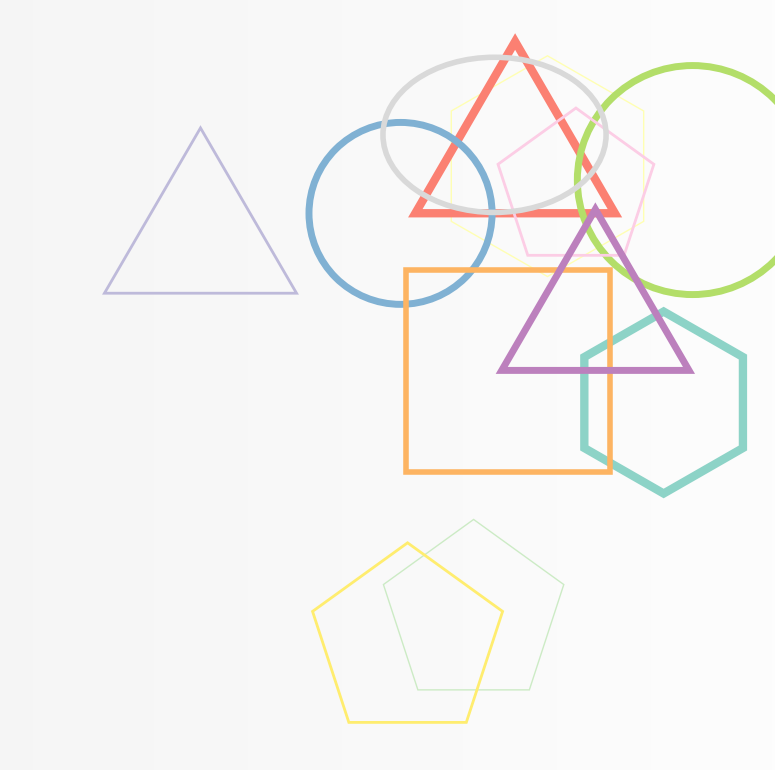[{"shape": "hexagon", "thickness": 3, "radius": 0.59, "center": [0.856, 0.477]}, {"shape": "hexagon", "thickness": 0.5, "radius": 0.72, "center": [0.706, 0.784]}, {"shape": "triangle", "thickness": 1, "radius": 0.72, "center": [0.259, 0.691]}, {"shape": "triangle", "thickness": 3, "radius": 0.74, "center": [0.665, 0.797]}, {"shape": "circle", "thickness": 2.5, "radius": 0.59, "center": [0.517, 0.723]}, {"shape": "square", "thickness": 2, "radius": 0.66, "center": [0.656, 0.518]}, {"shape": "circle", "thickness": 2.5, "radius": 0.74, "center": [0.894, 0.766]}, {"shape": "pentagon", "thickness": 1, "radius": 0.53, "center": [0.743, 0.754]}, {"shape": "oval", "thickness": 2, "radius": 0.72, "center": [0.638, 0.825]}, {"shape": "triangle", "thickness": 2.5, "radius": 0.7, "center": [0.768, 0.589]}, {"shape": "pentagon", "thickness": 0.5, "radius": 0.61, "center": [0.611, 0.203]}, {"shape": "pentagon", "thickness": 1, "radius": 0.64, "center": [0.526, 0.166]}]